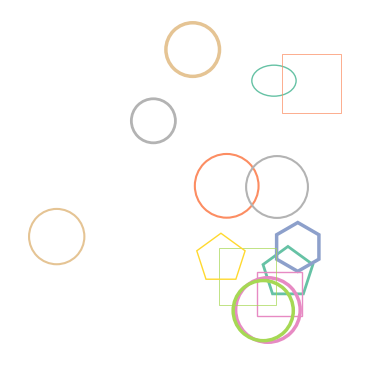[{"shape": "oval", "thickness": 1, "radius": 0.29, "center": [0.712, 0.79]}, {"shape": "pentagon", "thickness": 2, "radius": 0.34, "center": [0.748, 0.292]}, {"shape": "square", "thickness": 0.5, "radius": 0.38, "center": [0.81, 0.783]}, {"shape": "circle", "thickness": 1.5, "radius": 0.41, "center": [0.589, 0.517]}, {"shape": "hexagon", "thickness": 2.5, "radius": 0.32, "center": [0.773, 0.359]}, {"shape": "circle", "thickness": 2.5, "radius": 0.42, "center": [0.696, 0.195]}, {"shape": "square", "thickness": 1, "radius": 0.29, "center": [0.726, 0.236]}, {"shape": "square", "thickness": 0.5, "radius": 0.37, "center": [0.643, 0.282]}, {"shape": "circle", "thickness": 2.5, "radius": 0.39, "center": [0.684, 0.193]}, {"shape": "pentagon", "thickness": 1, "radius": 0.33, "center": [0.574, 0.328]}, {"shape": "circle", "thickness": 2.5, "radius": 0.35, "center": [0.501, 0.871]}, {"shape": "circle", "thickness": 1.5, "radius": 0.36, "center": [0.147, 0.386]}, {"shape": "circle", "thickness": 2, "radius": 0.29, "center": [0.398, 0.686]}, {"shape": "circle", "thickness": 1.5, "radius": 0.4, "center": [0.72, 0.514]}]